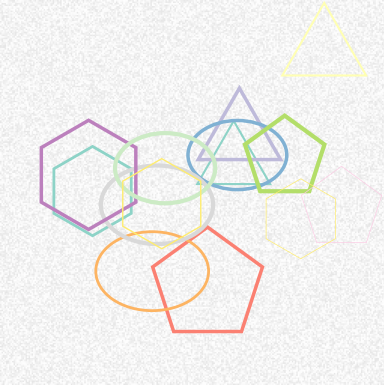[{"shape": "hexagon", "thickness": 2, "radius": 0.58, "center": [0.24, 0.504]}, {"shape": "triangle", "thickness": 1.5, "radius": 0.55, "center": [0.607, 0.577]}, {"shape": "triangle", "thickness": 1.5, "radius": 0.63, "center": [0.842, 0.867]}, {"shape": "triangle", "thickness": 2.5, "radius": 0.62, "center": [0.622, 0.647]}, {"shape": "pentagon", "thickness": 2.5, "radius": 0.75, "center": [0.539, 0.26]}, {"shape": "oval", "thickness": 2.5, "radius": 0.64, "center": [0.617, 0.597]}, {"shape": "oval", "thickness": 2, "radius": 0.73, "center": [0.395, 0.296]}, {"shape": "pentagon", "thickness": 3, "radius": 0.54, "center": [0.739, 0.591]}, {"shape": "pentagon", "thickness": 0.5, "radius": 0.55, "center": [0.887, 0.458]}, {"shape": "oval", "thickness": 3, "radius": 0.73, "center": [0.408, 0.468]}, {"shape": "hexagon", "thickness": 2.5, "radius": 0.71, "center": [0.23, 0.546]}, {"shape": "oval", "thickness": 3, "radius": 0.65, "center": [0.429, 0.563]}, {"shape": "hexagon", "thickness": 0.5, "radius": 0.52, "center": [0.781, 0.432]}, {"shape": "hexagon", "thickness": 1, "radius": 0.58, "center": [0.42, 0.471]}]